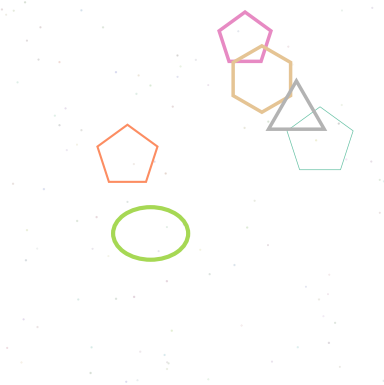[{"shape": "pentagon", "thickness": 0.5, "radius": 0.45, "center": [0.831, 0.632]}, {"shape": "pentagon", "thickness": 1.5, "radius": 0.41, "center": [0.331, 0.594]}, {"shape": "pentagon", "thickness": 2.5, "radius": 0.35, "center": [0.636, 0.898]}, {"shape": "oval", "thickness": 3, "radius": 0.49, "center": [0.391, 0.394]}, {"shape": "hexagon", "thickness": 2.5, "radius": 0.43, "center": [0.68, 0.795]}, {"shape": "triangle", "thickness": 2.5, "radius": 0.42, "center": [0.77, 0.706]}]